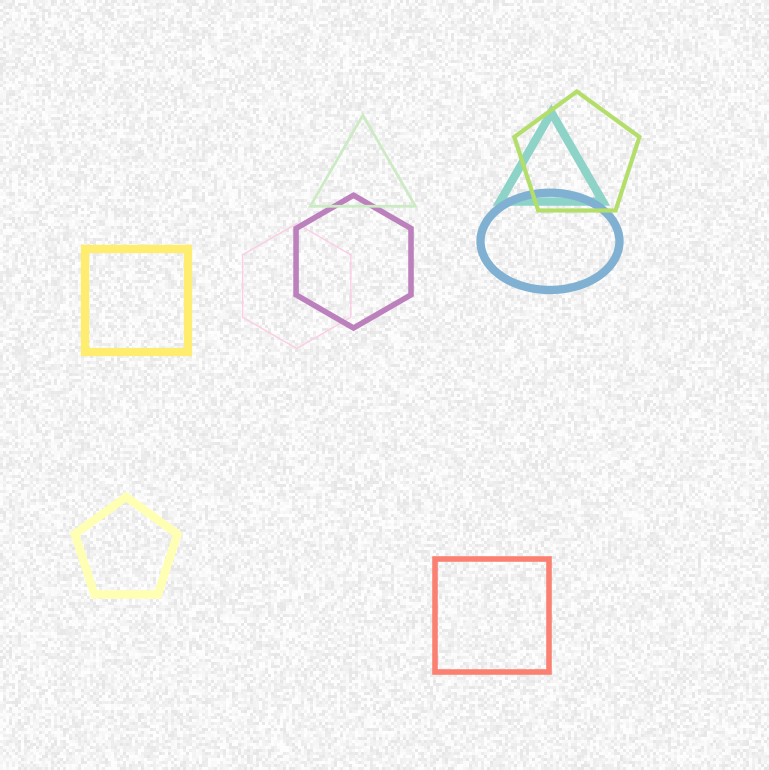[{"shape": "triangle", "thickness": 3, "radius": 0.39, "center": [0.716, 0.777]}, {"shape": "pentagon", "thickness": 3, "radius": 0.35, "center": [0.164, 0.285]}, {"shape": "square", "thickness": 2, "radius": 0.37, "center": [0.639, 0.2]}, {"shape": "oval", "thickness": 3, "radius": 0.45, "center": [0.714, 0.687]}, {"shape": "pentagon", "thickness": 1.5, "radius": 0.43, "center": [0.749, 0.796]}, {"shape": "hexagon", "thickness": 0.5, "radius": 0.41, "center": [0.385, 0.629]}, {"shape": "hexagon", "thickness": 2, "radius": 0.43, "center": [0.459, 0.66]}, {"shape": "triangle", "thickness": 1, "radius": 0.39, "center": [0.471, 0.772]}, {"shape": "square", "thickness": 3, "radius": 0.33, "center": [0.178, 0.609]}]